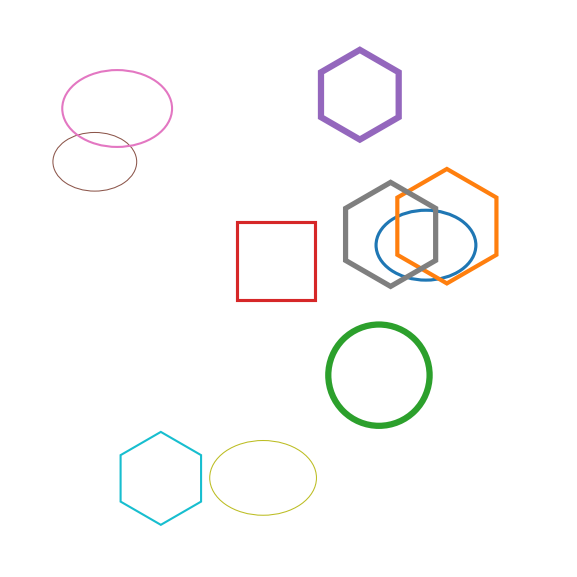[{"shape": "oval", "thickness": 1.5, "radius": 0.43, "center": [0.738, 0.575]}, {"shape": "hexagon", "thickness": 2, "radius": 0.5, "center": [0.774, 0.607]}, {"shape": "circle", "thickness": 3, "radius": 0.44, "center": [0.656, 0.349]}, {"shape": "square", "thickness": 1.5, "radius": 0.34, "center": [0.477, 0.546]}, {"shape": "hexagon", "thickness": 3, "radius": 0.39, "center": [0.623, 0.835]}, {"shape": "oval", "thickness": 0.5, "radius": 0.36, "center": [0.164, 0.719]}, {"shape": "oval", "thickness": 1, "radius": 0.48, "center": [0.203, 0.811]}, {"shape": "hexagon", "thickness": 2.5, "radius": 0.45, "center": [0.676, 0.593]}, {"shape": "oval", "thickness": 0.5, "radius": 0.46, "center": [0.456, 0.172]}, {"shape": "hexagon", "thickness": 1, "radius": 0.4, "center": [0.278, 0.171]}]